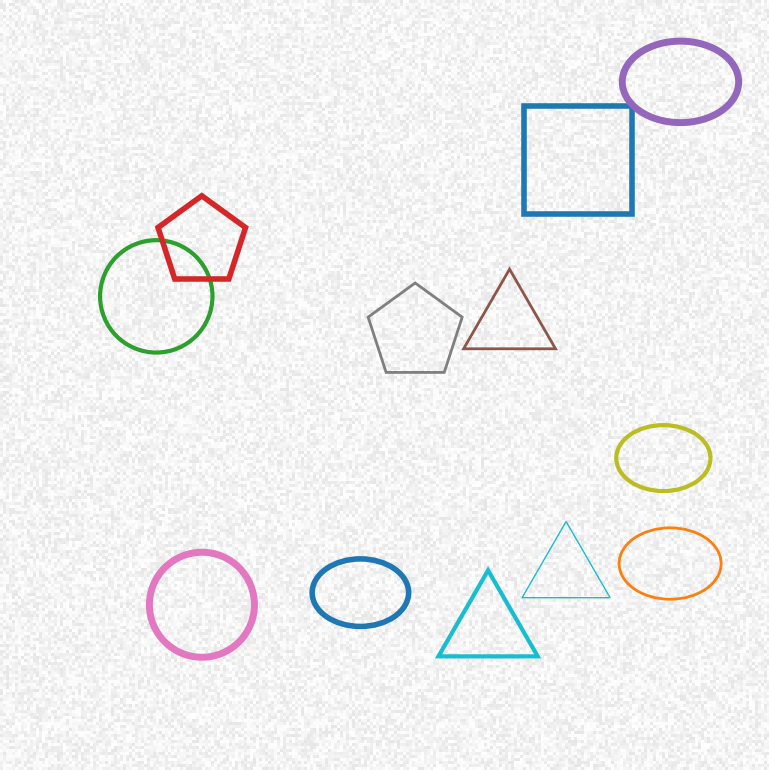[{"shape": "oval", "thickness": 2, "radius": 0.31, "center": [0.468, 0.23]}, {"shape": "square", "thickness": 2, "radius": 0.35, "center": [0.751, 0.792]}, {"shape": "oval", "thickness": 1, "radius": 0.33, "center": [0.87, 0.268]}, {"shape": "circle", "thickness": 1.5, "radius": 0.36, "center": [0.203, 0.615]}, {"shape": "pentagon", "thickness": 2, "radius": 0.3, "center": [0.262, 0.686]}, {"shape": "oval", "thickness": 2.5, "radius": 0.38, "center": [0.884, 0.894]}, {"shape": "triangle", "thickness": 1, "radius": 0.34, "center": [0.662, 0.582]}, {"shape": "circle", "thickness": 2.5, "radius": 0.34, "center": [0.262, 0.215]}, {"shape": "pentagon", "thickness": 1, "radius": 0.32, "center": [0.539, 0.568]}, {"shape": "oval", "thickness": 1.5, "radius": 0.31, "center": [0.861, 0.405]}, {"shape": "triangle", "thickness": 1.5, "radius": 0.37, "center": [0.634, 0.185]}, {"shape": "triangle", "thickness": 0.5, "radius": 0.33, "center": [0.735, 0.257]}]